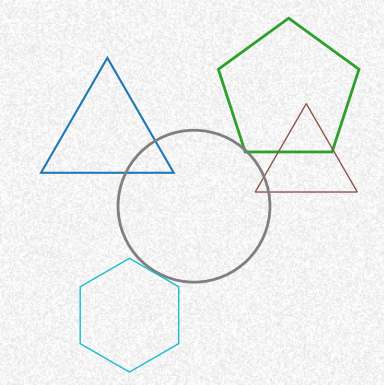[{"shape": "triangle", "thickness": 1.5, "radius": 1.0, "center": [0.279, 0.651]}, {"shape": "pentagon", "thickness": 2, "radius": 0.96, "center": [0.75, 0.761]}, {"shape": "triangle", "thickness": 1, "radius": 0.77, "center": [0.795, 0.578]}, {"shape": "circle", "thickness": 2, "radius": 0.99, "center": [0.504, 0.464]}, {"shape": "hexagon", "thickness": 1, "radius": 0.74, "center": [0.336, 0.181]}]